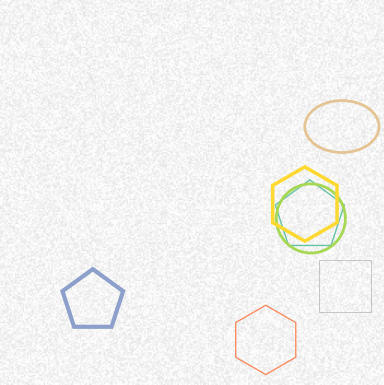[{"shape": "pentagon", "thickness": 1, "radius": 0.47, "center": [0.805, 0.439]}, {"shape": "hexagon", "thickness": 1, "radius": 0.45, "center": [0.69, 0.117]}, {"shape": "pentagon", "thickness": 3, "radius": 0.41, "center": [0.241, 0.218]}, {"shape": "circle", "thickness": 2, "radius": 0.45, "center": [0.807, 0.432]}, {"shape": "hexagon", "thickness": 2.5, "radius": 0.48, "center": [0.792, 0.47]}, {"shape": "oval", "thickness": 2, "radius": 0.48, "center": [0.888, 0.671]}, {"shape": "square", "thickness": 0.5, "radius": 0.34, "center": [0.896, 0.257]}]